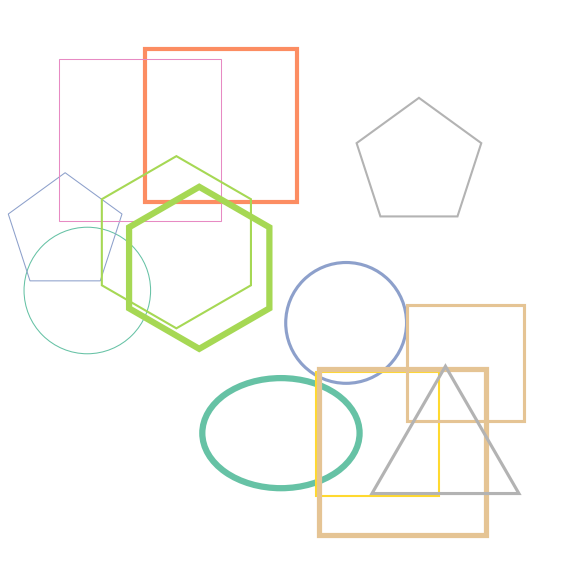[{"shape": "circle", "thickness": 0.5, "radius": 0.55, "center": [0.151, 0.496]}, {"shape": "oval", "thickness": 3, "radius": 0.68, "center": [0.486, 0.249]}, {"shape": "square", "thickness": 2, "radius": 0.66, "center": [0.382, 0.782]}, {"shape": "pentagon", "thickness": 0.5, "radius": 0.52, "center": [0.113, 0.597]}, {"shape": "circle", "thickness": 1.5, "radius": 0.52, "center": [0.599, 0.44]}, {"shape": "square", "thickness": 0.5, "radius": 0.7, "center": [0.243, 0.756]}, {"shape": "hexagon", "thickness": 1, "radius": 0.75, "center": [0.305, 0.58]}, {"shape": "hexagon", "thickness": 3, "radius": 0.7, "center": [0.345, 0.535]}, {"shape": "square", "thickness": 1, "radius": 0.54, "center": [0.654, 0.247]}, {"shape": "square", "thickness": 1.5, "radius": 0.5, "center": [0.806, 0.371]}, {"shape": "square", "thickness": 2.5, "radius": 0.72, "center": [0.697, 0.216]}, {"shape": "pentagon", "thickness": 1, "radius": 0.57, "center": [0.725, 0.716]}, {"shape": "triangle", "thickness": 1.5, "radius": 0.73, "center": [0.771, 0.218]}]